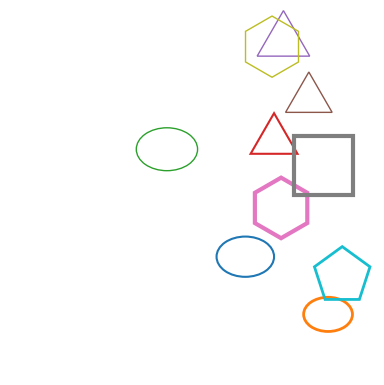[{"shape": "oval", "thickness": 1.5, "radius": 0.37, "center": [0.637, 0.333]}, {"shape": "oval", "thickness": 2, "radius": 0.32, "center": [0.852, 0.183]}, {"shape": "oval", "thickness": 1, "radius": 0.4, "center": [0.434, 0.612]}, {"shape": "triangle", "thickness": 1.5, "radius": 0.35, "center": [0.712, 0.636]}, {"shape": "triangle", "thickness": 1, "radius": 0.39, "center": [0.736, 0.894]}, {"shape": "triangle", "thickness": 1, "radius": 0.35, "center": [0.802, 0.743]}, {"shape": "hexagon", "thickness": 3, "radius": 0.39, "center": [0.73, 0.46]}, {"shape": "square", "thickness": 3, "radius": 0.38, "center": [0.84, 0.57]}, {"shape": "hexagon", "thickness": 1, "radius": 0.4, "center": [0.707, 0.879]}, {"shape": "pentagon", "thickness": 2, "radius": 0.38, "center": [0.889, 0.284]}]